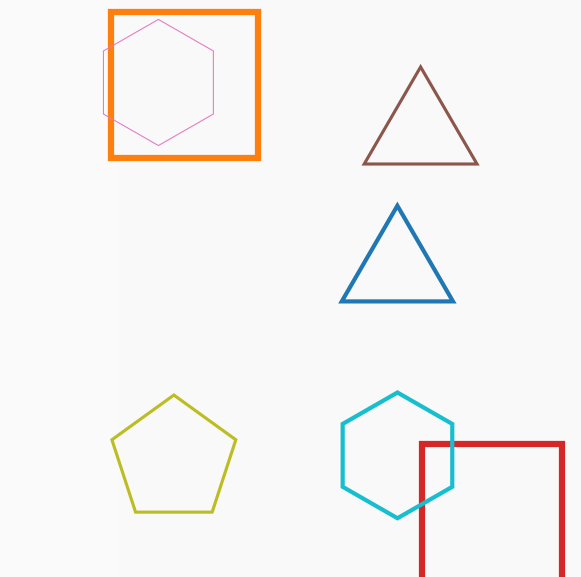[{"shape": "triangle", "thickness": 2, "radius": 0.55, "center": [0.684, 0.532]}, {"shape": "square", "thickness": 3, "radius": 0.63, "center": [0.317, 0.852]}, {"shape": "square", "thickness": 3, "radius": 0.6, "center": [0.846, 0.109]}, {"shape": "triangle", "thickness": 1.5, "radius": 0.56, "center": [0.724, 0.771]}, {"shape": "hexagon", "thickness": 0.5, "radius": 0.55, "center": [0.273, 0.856]}, {"shape": "pentagon", "thickness": 1.5, "radius": 0.56, "center": [0.299, 0.203]}, {"shape": "hexagon", "thickness": 2, "radius": 0.54, "center": [0.684, 0.211]}]